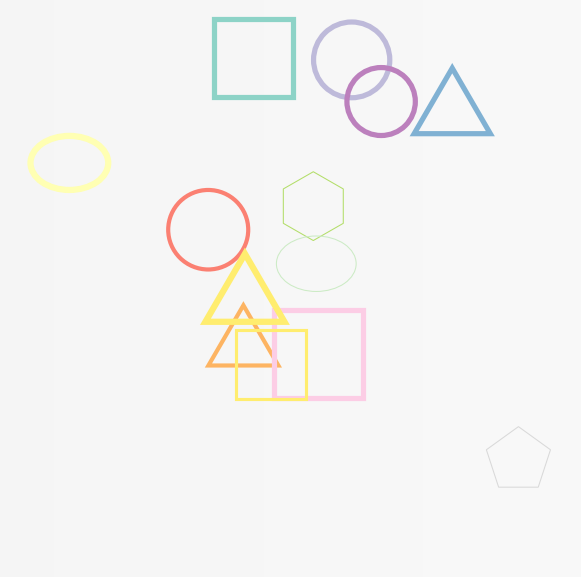[{"shape": "square", "thickness": 2.5, "radius": 0.34, "center": [0.436, 0.898]}, {"shape": "oval", "thickness": 3, "radius": 0.33, "center": [0.119, 0.717]}, {"shape": "circle", "thickness": 2.5, "radius": 0.33, "center": [0.605, 0.895]}, {"shape": "circle", "thickness": 2, "radius": 0.34, "center": [0.358, 0.601]}, {"shape": "triangle", "thickness": 2.5, "radius": 0.38, "center": [0.778, 0.805]}, {"shape": "triangle", "thickness": 2, "radius": 0.35, "center": [0.419, 0.401]}, {"shape": "hexagon", "thickness": 0.5, "radius": 0.3, "center": [0.539, 0.642]}, {"shape": "square", "thickness": 2.5, "radius": 0.38, "center": [0.548, 0.387]}, {"shape": "pentagon", "thickness": 0.5, "radius": 0.29, "center": [0.892, 0.202]}, {"shape": "circle", "thickness": 2.5, "radius": 0.29, "center": [0.656, 0.823]}, {"shape": "oval", "thickness": 0.5, "radius": 0.34, "center": [0.544, 0.542]}, {"shape": "triangle", "thickness": 3, "radius": 0.39, "center": [0.421, 0.481]}, {"shape": "square", "thickness": 1.5, "radius": 0.3, "center": [0.466, 0.369]}]